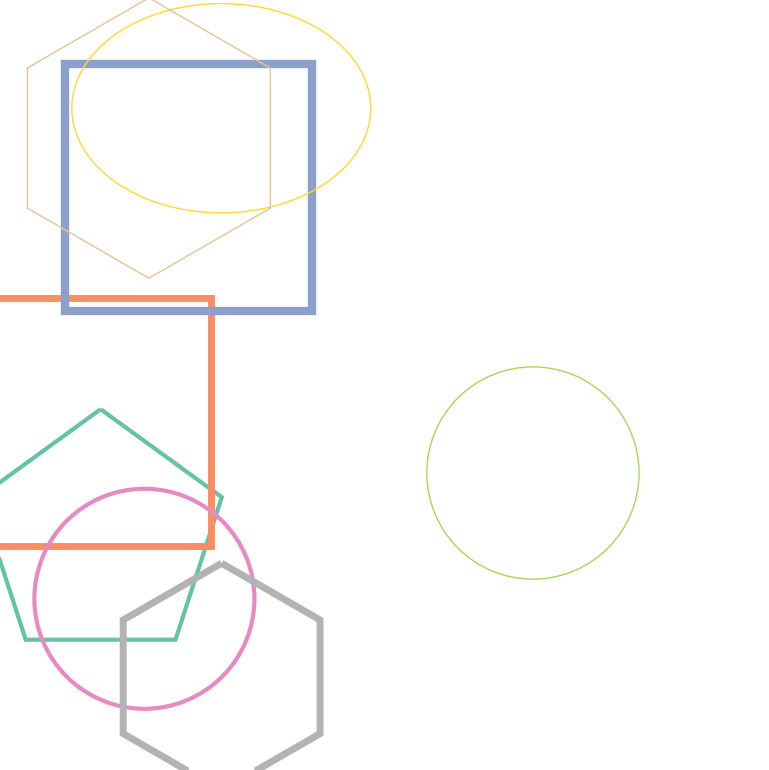[{"shape": "pentagon", "thickness": 1.5, "radius": 0.83, "center": [0.131, 0.303]}, {"shape": "square", "thickness": 2.5, "radius": 0.8, "center": [0.113, 0.452]}, {"shape": "square", "thickness": 3, "radius": 0.8, "center": [0.245, 0.756]}, {"shape": "circle", "thickness": 1.5, "radius": 0.71, "center": [0.188, 0.222]}, {"shape": "circle", "thickness": 0.5, "radius": 0.69, "center": [0.692, 0.386]}, {"shape": "oval", "thickness": 0.5, "radius": 0.97, "center": [0.287, 0.859]}, {"shape": "hexagon", "thickness": 0.5, "radius": 0.91, "center": [0.193, 0.821]}, {"shape": "hexagon", "thickness": 2.5, "radius": 0.74, "center": [0.288, 0.121]}]